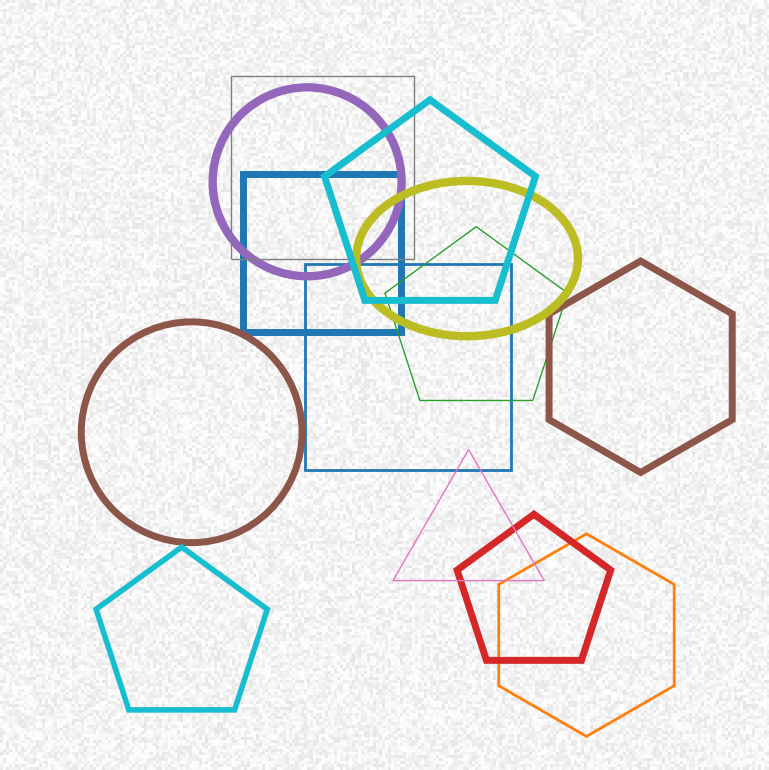[{"shape": "square", "thickness": 2.5, "radius": 0.51, "center": [0.418, 0.671]}, {"shape": "square", "thickness": 1, "radius": 0.67, "center": [0.53, 0.523]}, {"shape": "hexagon", "thickness": 1, "radius": 0.66, "center": [0.762, 0.175]}, {"shape": "pentagon", "thickness": 0.5, "radius": 0.62, "center": [0.619, 0.581]}, {"shape": "pentagon", "thickness": 2.5, "radius": 0.52, "center": [0.693, 0.227]}, {"shape": "circle", "thickness": 3, "radius": 0.61, "center": [0.399, 0.764]}, {"shape": "hexagon", "thickness": 2.5, "radius": 0.69, "center": [0.832, 0.524]}, {"shape": "circle", "thickness": 2.5, "radius": 0.72, "center": [0.249, 0.439]}, {"shape": "triangle", "thickness": 0.5, "radius": 0.57, "center": [0.609, 0.303]}, {"shape": "square", "thickness": 0.5, "radius": 0.59, "center": [0.419, 0.783]}, {"shape": "oval", "thickness": 3, "radius": 0.72, "center": [0.607, 0.664]}, {"shape": "pentagon", "thickness": 2.5, "radius": 0.72, "center": [0.558, 0.726]}, {"shape": "pentagon", "thickness": 2, "radius": 0.58, "center": [0.236, 0.173]}]